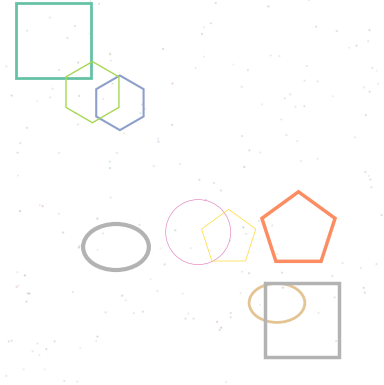[{"shape": "square", "thickness": 2, "radius": 0.49, "center": [0.138, 0.896]}, {"shape": "pentagon", "thickness": 2.5, "radius": 0.5, "center": [0.775, 0.402]}, {"shape": "hexagon", "thickness": 1.5, "radius": 0.36, "center": [0.311, 0.733]}, {"shape": "circle", "thickness": 0.5, "radius": 0.42, "center": [0.515, 0.397]}, {"shape": "hexagon", "thickness": 1, "radius": 0.4, "center": [0.24, 0.761]}, {"shape": "pentagon", "thickness": 0.5, "radius": 0.37, "center": [0.594, 0.382]}, {"shape": "oval", "thickness": 2, "radius": 0.36, "center": [0.719, 0.213]}, {"shape": "square", "thickness": 2.5, "radius": 0.48, "center": [0.784, 0.169]}, {"shape": "oval", "thickness": 3, "radius": 0.43, "center": [0.301, 0.358]}]